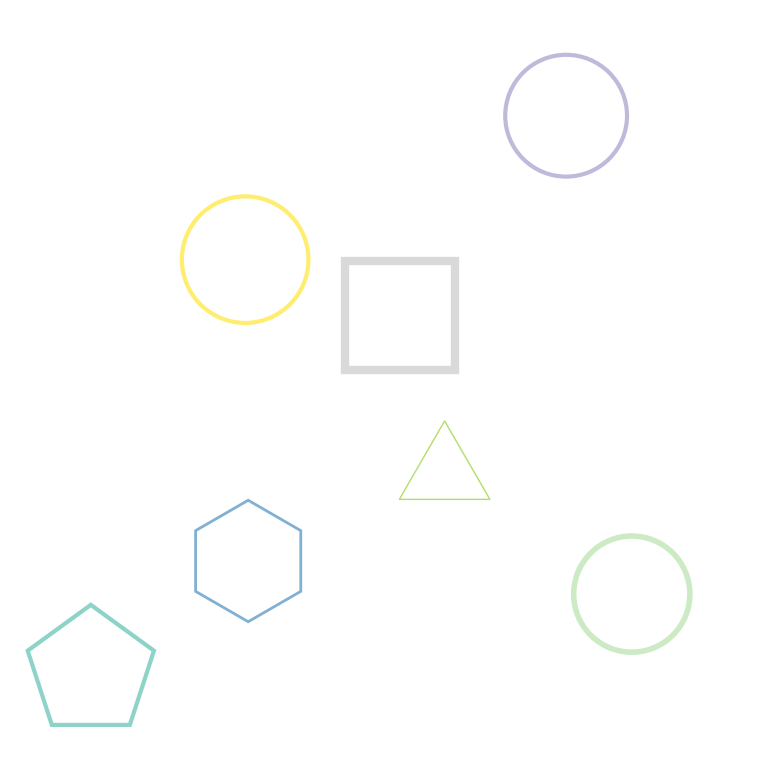[{"shape": "pentagon", "thickness": 1.5, "radius": 0.43, "center": [0.118, 0.128]}, {"shape": "circle", "thickness": 1.5, "radius": 0.4, "center": [0.735, 0.85]}, {"shape": "hexagon", "thickness": 1, "radius": 0.39, "center": [0.322, 0.271]}, {"shape": "triangle", "thickness": 0.5, "radius": 0.34, "center": [0.577, 0.385]}, {"shape": "square", "thickness": 3, "radius": 0.36, "center": [0.519, 0.59]}, {"shape": "circle", "thickness": 2, "radius": 0.38, "center": [0.82, 0.228]}, {"shape": "circle", "thickness": 1.5, "radius": 0.41, "center": [0.318, 0.663]}]